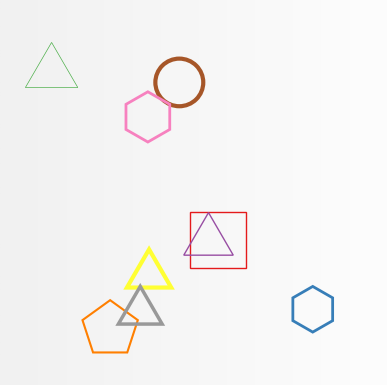[{"shape": "square", "thickness": 1, "radius": 0.36, "center": [0.563, 0.377]}, {"shape": "hexagon", "thickness": 2, "radius": 0.3, "center": [0.807, 0.197]}, {"shape": "triangle", "thickness": 0.5, "radius": 0.39, "center": [0.133, 0.812]}, {"shape": "triangle", "thickness": 1, "radius": 0.37, "center": [0.538, 0.374]}, {"shape": "pentagon", "thickness": 1.5, "radius": 0.38, "center": [0.284, 0.145]}, {"shape": "triangle", "thickness": 3, "radius": 0.33, "center": [0.385, 0.286]}, {"shape": "circle", "thickness": 3, "radius": 0.31, "center": [0.463, 0.786]}, {"shape": "hexagon", "thickness": 2, "radius": 0.33, "center": [0.382, 0.696]}, {"shape": "triangle", "thickness": 2.5, "radius": 0.33, "center": [0.362, 0.191]}]